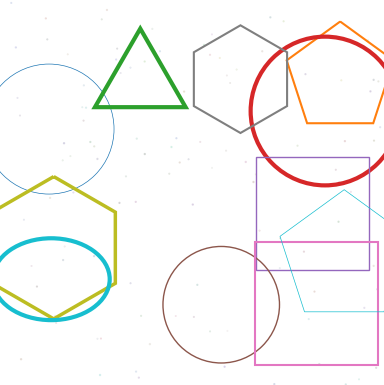[{"shape": "circle", "thickness": 0.5, "radius": 0.84, "center": [0.127, 0.665]}, {"shape": "pentagon", "thickness": 1.5, "radius": 0.73, "center": [0.884, 0.798]}, {"shape": "triangle", "thickness": 3, "radius": 0.68, "center": [0.364, 0.79]}, {"shape": "circle", "thickness": 3, "radius": 0.97, "center": [0.844, 0.712]}, {"shape": "square", "thickness": 1, "radius": 0.74, "center": [0.811, 0.445]}, {"shape": "circle", "thickness": 1, "radius": 0.76, "center": [0.575, 0.209]}, {"shape": "square", "thickness": 1.5, "radius": 0.8, "center": [0.822, 0.213]}, {"shape": "hexagon", "thickness": 1.5, "radius": 0.7, "center": [0.625, 0.794]}, {"shape": "hexagon", "thickness": 2.5, "radius": 0.92, "center": [0.14, 0.357]}, {"shape": "pentagon", "thickness": 0.5, "radius": 0.88, "center": [0.894, 0.332]}, {"shape": "oval", "thickness": 3, "radius": 0.76, "center": [0.133, 0.275]}]